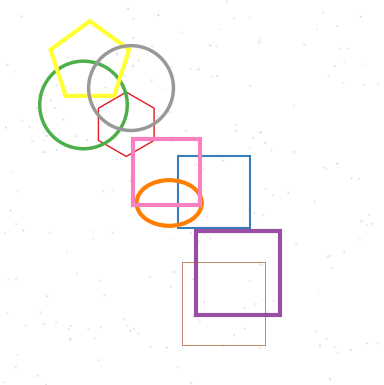[{"shape": "hexagon", "thickness": 1, "radius": 0.42, "center": [0.328, 0.677]}, {"shape": "square", "thickness": 1.5, "radius": 0.47, "center": [0.555, 0.502]}, {"shape": "circle", "thickness": 2.5, "radius": 0.57, "center": [0.217, 0.727]}, {"shape": "square", "thickness": 3, "radius": 0.54, "center": [0.618, 0.29]}, {"shape": "oval", "thickness": 3, "radius": 0.42, "center": [0.439, 0.473]}, {"shape": "pentagon", "thickness": 3, "radius": 0.54, "center": [0.233, 0.838]}, {"shape": "square", "thickness": 0.5, "radius": 0.54, "center": [0.58, 0.212]}, {"shape": "square", "thickness": 3, "radius": 0.43, "center": [0.433, 0.553]}, {"shape": "circle", "thickness": 2.5, "radius": 0.55, "center": [0.34, 0.771]}]